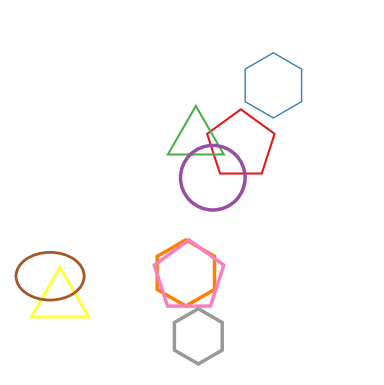[{"shape": "pentagon", "thickness": 1.5, "radius": 0.46, "center": [0.626, 0.624]}, {"shape": "hexagon", "thickness": 1, "radius": 0.42, "center": [0.71, 0.778]}, {"shape": "triangle", "thickness": 1.5, "radius": 0.42, "center": [0.509, 0.641]}, {"shape": "circle", "thickness": 2.5, "radius": 0.42, "center": [0.553, 0.538]}, {"shape": "hexagon", "thickness": 2.5, "radius": 0.43, "center": [0.483, 0.291]}, {"shape": "triangle", "thickness": 2, "radius": 0.43, "center": [0.156, 0.22]}, {"shape": "oval", "thickness": 2, "radius": 0.44, "center": [0.13, 0.283]}, {"shape": "pentagon", "thickness": 2.5, "radius": 0.47, "center": [0.491, 0.282]}, {"shape": "hexagon", "thickness": 2.5, "radius": 0.36, "center": [0.515, 0.126]}]